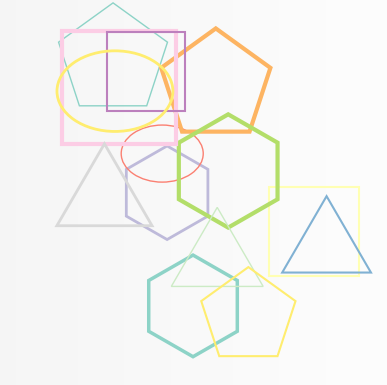[{"shape": "pentagon", "thickness": 1, "radius": 0.74, "center": [0.292, 0.845]}, {"shape": "hexagon", "thickness": 2.5, "radius": 0.66, "center": [0.498, 0.205]}, {"shape": "square", "thickness": 1.5, "radius": 0.58, "center": [0.81, 0.399]}, {"shape": "hexagon", "thickness": 2, "radius": 0.61, "center": [0.431, 0.499]}, {"shape": "oval", "thickness": 1, "radius": 0.53, "center": [0.419, 0.601]}, {"shape": "triangle", "thickness": 1.5, "radius": 0.66, "center": [0.843, 0.358]}, {"shape": "pentagon", "thickness": 3, "radius": 0.74, "center": [0.557, 0.778]}, {"shape": "hexagon", "thickness": 3, "radius": 0.74, "center": [0.589, 0.556]}, {"shape": "square", "thickness": 3, "radius": 0.73, "center": [0.307, 0.773]}, {"shape": "triangle", "thickness": 2, "radius": 0.71, "center": [0.27, 0.485]}, {"shape": "square", "thickness": 1.5, "radius": 0.51, "center": [0.377, 0.814]}, {"shape": "triangle", "thickness": 1, "radius": 0.68, "center": [0.561, 0.324]}, {"shape": "oval", "thickness": 2, "radius": 0.75, "center": [0.297, 0.763]}, {"shape": "pentagon", "thickness": 1.5, "radius": 0.64, "center": [0.641, 0.178]}]